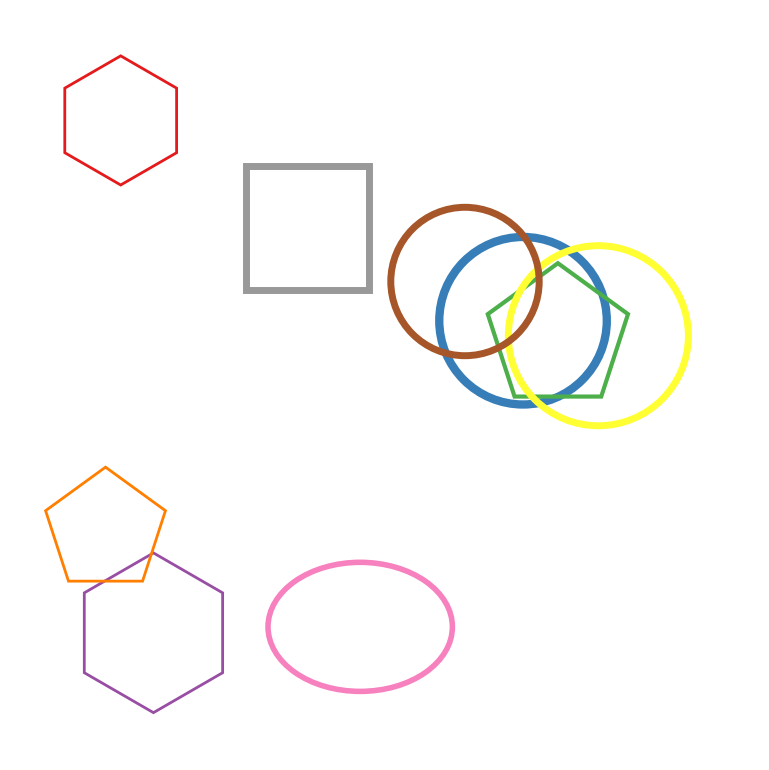[{"shape": "hexagon", "thickness": 1, "radius": 0.42, "center": [0.157, 0.844]}, {"shape": "circle", "thickness": 3, "radius": 0.54, "center": [0.679, 0.583]}, {"shape": "pentagon", "thickness": 1.5, "radius": 0.48, "center": [0.725, 0.562]}, {"shape": "hexagon", "thickness": 1, "radius": 0.52, "center": [0.199, 0.178]}, {"shape": "pentagon", "thickness": 1, "radius": 0.41, "center": [0.137, 0.311]}, {"shape": "circle", "thickness": 2.5, "radius": 0.58, "center": [0.777, 0.564]}, {"shape": "circle", "thickness": 2.5, "radius": 0.48, "center": [0.604, 0.634]}, {"shape": "oval", "thickness": 2, "radius": 0.6, "center": [0.468, 0.186]}, {"shape": "square", "thickness": 2.5, "radius": 0.4, "center": [0.399, 0.704]}]